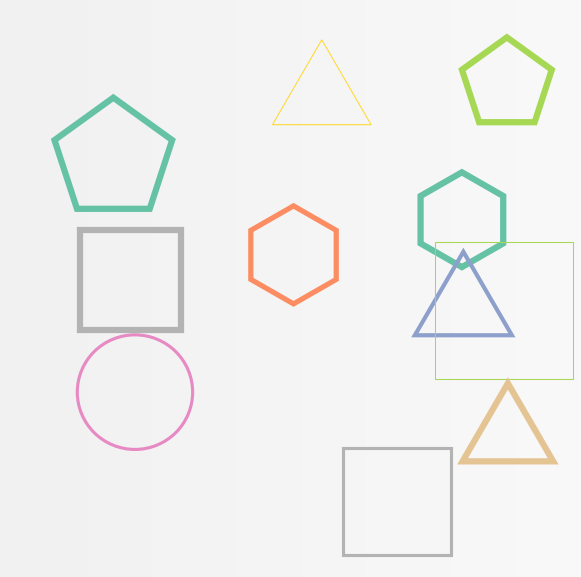[{"shape": "hexagon", "thickness": 3, "radius": 0.41, "center": [0.795, 0.619]}, {"shape": "pentagon", "thickness": 3, "radius": 0.53, "center": [0.195, 0.724]}, {"shape": "hexagon", "thickness": 2.5, "radius": 0.42, "center": [0.505, 0.558]}, {"shape": "triangle", "thickness": 2, "radius": 0.48, "center": [0.797, 0.467]}, {"shape": "circle", "thickness": 1.5, "radius": 0.5, "center": [0.232, 0.32]}, {"shape": "square", "thickness": 0.5, "radius": 0.59, "center": [0.867, 0.461]}, {"shape": "pentagon", "thickness": 3, "radius": 0.41, "center": [0.872, 0.853]}, {"shape": "triangle", "thickness": 0.5, "radius": 0.49, "center": [0.554, 0.832]}, {"shape": "triangle", "thickness": 3, "radius": 0.45, "center": [0.874, 0.245]}, {"shape": "square", "thickness": 1.5, "radius": 0.46, "center": [0.683, 0.13]}, {"shape": "square", "thickness": 3, "radius": 0.43, "center": [0.224, 0.514]}]